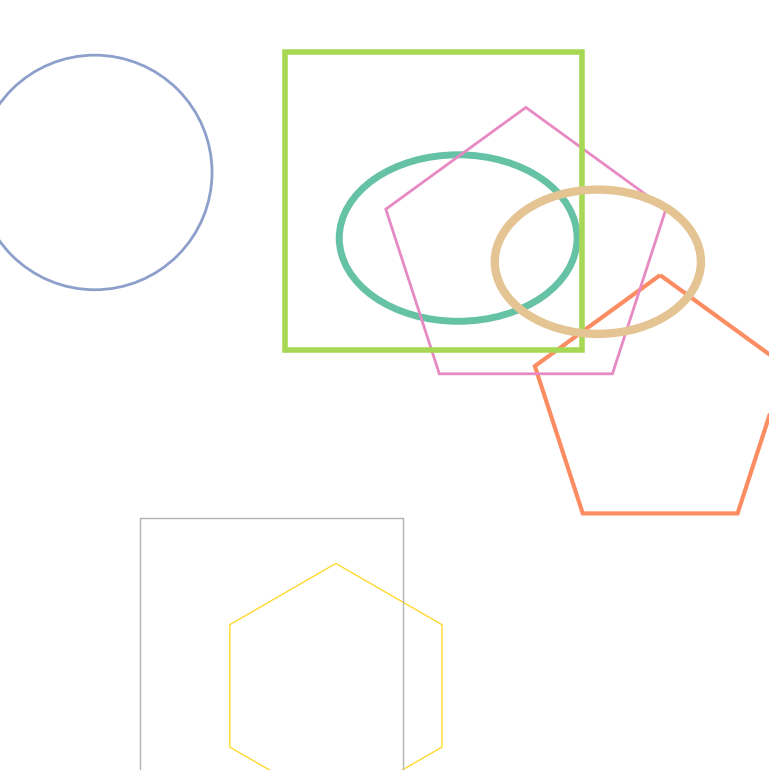[{"shape": "oval", "thickness": 2.5, "radius": 0.77, "center": [0.595, 0.691]}, {"shape": "pentagon", "thickness": 1.5, "radius": 0.86, "center": [0.857, 0.472]}, {"shape": "circle", "thickness": 1, "radius": 0.76, "center": [0.123, 0.776]}, {"shape": "pentagon", "thickness": 1, "radius": 0.96, "center": [0.683, 0.669]}, {"shape": "square", "thickness": 2, "radius": 0.97, "center": [0.563, 0.739]}, {"shape": "hexagon", "thickness": 0.5, "radius": 0.8, "center": [0.436, 0.109]}, {"shape": "oval", "thickness": 3, "radius": 0.67, "center": [0.776, 0.66]}, {"shape": "square", "thickness": 0.5, "radius": 0.85, "center": [0.353, 0.156]}]